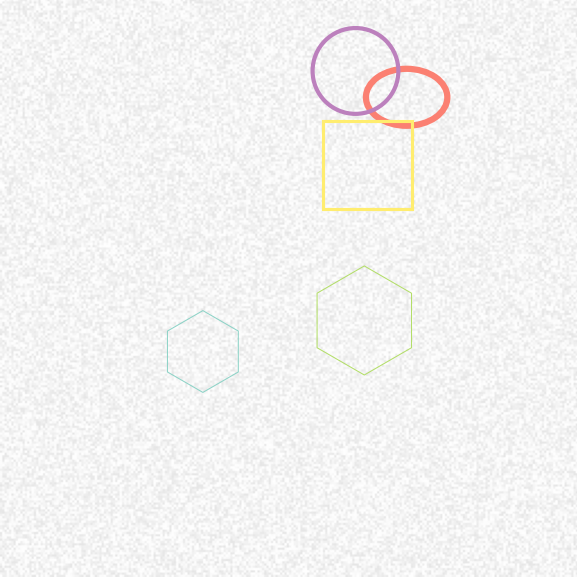[{"shape": "hexagon", "thickness": 0.5, "radius": 0.35, "center": [0.351, 0.39]}, {"shape": "oval", "thickness": 3, "radius": 0.35, "center": [0.704, 0.831]}, {"shape": "hexagon", "thickness": 0.5, "radius": 0.47, "center": [0.631, 0.444]}, {"shape": "circle", "thickness": 2, "radius": 0.37, "center": [0.616, 0.876]}, {"shape": "square", "thickness": 1.5, "radius": 0.38, "center": [0.637, 0.713]}]